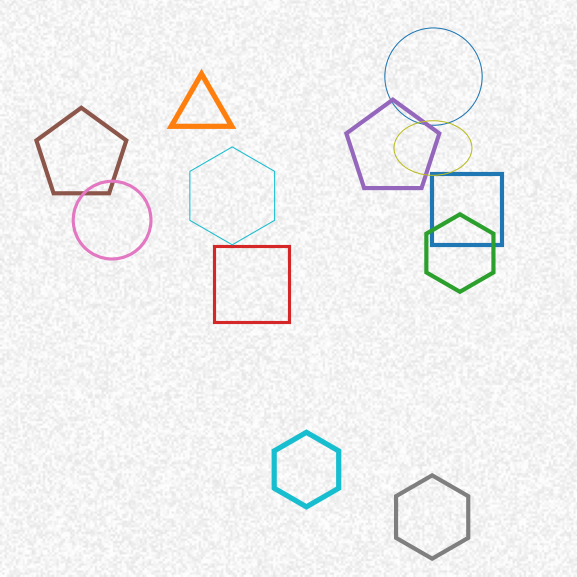[{"shape": "square", "thickness": 2, "radius": 0.3, "center": [0.808, 0.637]}, {"shape": "circle", "thickness": 0.5, "radius": 0.42, "center": [0.751, 0.866]}, {"shape": "triangle", "thickness": 2.5, "radius": 0.3, "center": [0.349, 0.811]}, {"shape": "hexagon", "thickness": 2, "radius": 0.34, "center": [0.796, 0.561]}, {"shape": "square", "thickness": 1.5, "radius": 0.33, "center": [0.436, 0.507]}, {"shape": "pentagon", "thickness": 2, "radius": 0.42, "center": [0.68, 0.742]}, {"shape": "pentagon", "thickness": 2, "radius": 0.41, "center": [0.141, 0.731]}, {"shape": "circle", "thickness": 1.5, "radius": 0.34, "center": [0.194, 0.618]}, {"shape": "hexagon", "thickness": 2, "radius": 0.36, "center": [0.748, 0.104]}, {"shape": "oval", "thickness": 0.5, "radius": 0.34, "center": [0.75, 0.743]}, {"shape": "hexagon", "thickness": 0.5, "radius": 0.42, "center": [0.402, 0.66]}, {"shape": "hexagon", "thickness": 2.5, "radius": 0.32, "center": [0.531, 0.186]}]